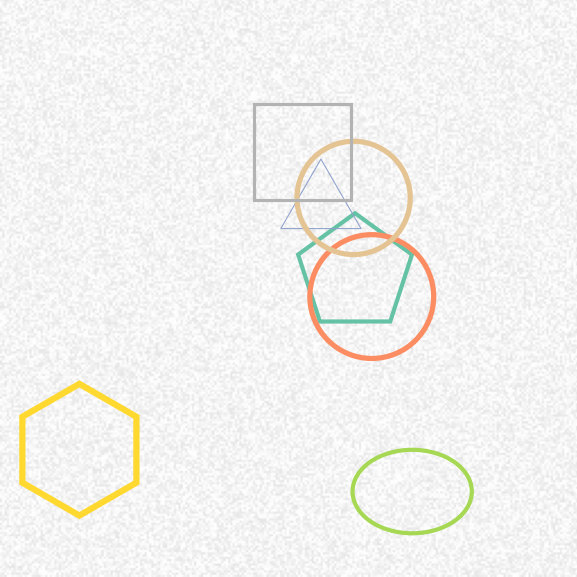[{"shape": "pentagon", "thickness": 2, "radius": 0.52, "center": [0.615, 0.526]}, {"shape": "circle", "thickness": 2.5, "radius": 0.54, "center": [0.644, 0.486]}, {"shape": "triangle", "thickness": 0.5, "radius": 0.4, "center": [0.556, 0.643]}, {"shape": "oval", "thickness": 2, "radius": 0.52, "center": [0.714, 0.148]}, {"shape": "hexagon", "thickness": 3, "radius": 0.57, "center": [0.137, 0.22]}, {"shape": "circle", "thickness": 2.5, "radius": 0.49, "center": [0.612, 0.656]}, {"shape": "square", "thickness": 1.5, "radius": 0.42, "center": [0.524, 0.736]}]